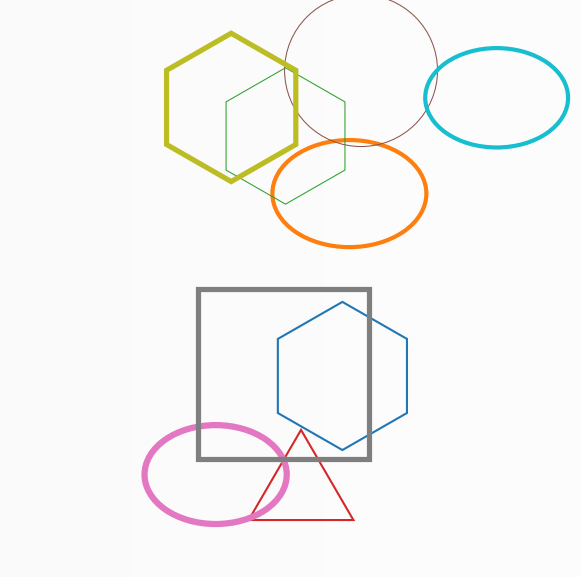[{"shape": "hexagon", "thickness": 1, "radius": 0.64, "center": [0.589, 0.348]}, {"shape": "oval", "thickness": 2, "radius": 0.66, "center": [0.601, 0.664]}, {"shape": "hexagon", "thickness": 0.5, "radius": 0.59, "center": [0.491, 0.764]}, {"shape": "triangle", "thickness": 1, "radius": 0.52, "center": [0.518, 0.151]}, {"shape": "circle", "thickness": 0.5, "radius": 0.66, "center": [0.621, 0.877]}, {"shape": "oval", "thickness": 3, "radius": 0.61, "center": [0.371, 0.177]}, {"shape": "square", "thickness": 2.5, "radius": 0.74, "center": [0.488, 0.352]}, {"shape": "hexagon", "thickness": 2.5, "radius": 0.64, "center": [0.398, 0.813]}, {"shape": "oval", "thickness": 2, "radius": 0.61, "center": [0.854, 0.83]}]